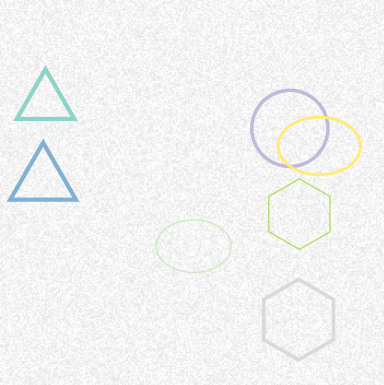[{"shape": "triangle", "thickness": 3, "radius": 0.43, "center": [0.118, 0.734]}, {"shape": "circle", "thickness": 2.5, "radius": 0.49, "center": [0.753, 0.666]}, {"shape": "triangle", "thickness": 3, "radius": 0.49, "center": [0.112, 0.531]}, {"shape": "hexagon", "thickness": 1, "radius": 0.46, "center": [0.778, 0.444]}, {"shape": "hexagon", "thickness": 2.5, "radius": 0.52, "center": [0.776, 0.17]}, {"shape": "oval", "thickness": 1, "radius": 0.49, "center": [0.503, 0.361]}, {"shape": "oval", "thickness": 2, "radius": 0.54, "center": [0.829, 0.621]}]